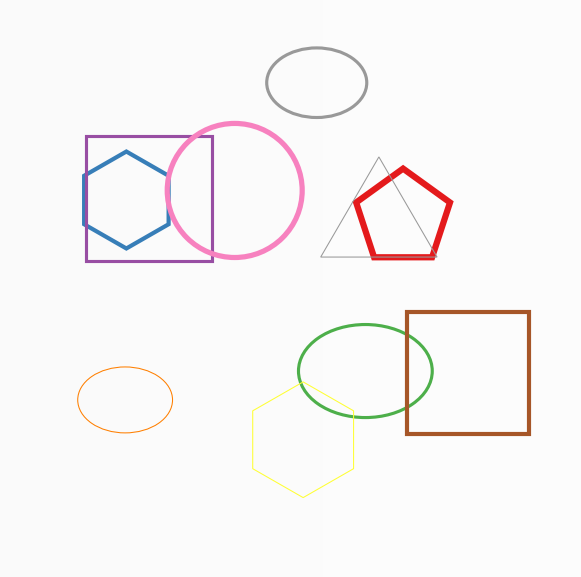[{"shape": "pentagon", "thickness": 3, "radius": 0.42, "center": [0.693, 0.622]}, {"shape": "hexagon", "thickness": 2, "radius": 0.42, "center": [0.217, 0.653]}, {"shape": "oval", "thickness": 1.5, "radius": 0.58, "center": [0.629, 0.357]}, {"shape": "square", "thickness": 1.5, "radius": 0.54, "center": [0.256, 0.656]}, {"shape": "oval", "thickness": 0.5, "radius": 0.41, "center": [0.215, 0.307]}, {"shape": "hexagon", "thickness": 0.5, "radius": 0.5, "center": [0.522, 0.238]}, {"shape": "square", "thickness": 2, "radius": 0.53, "center": [0.805, 0.353]}, {"shape": "circle", "thickness": 2.5, "radius": 0.58, "center": [0.404, 0.669]}, {"shape": "triangle", "thickness": 0.5, "radius": 0.58, "center": [0.652, 0.612]}, {"shape": "oval", "thickness": 1.5, "radius": 0.43, "center": [0.545, 0.856]}]